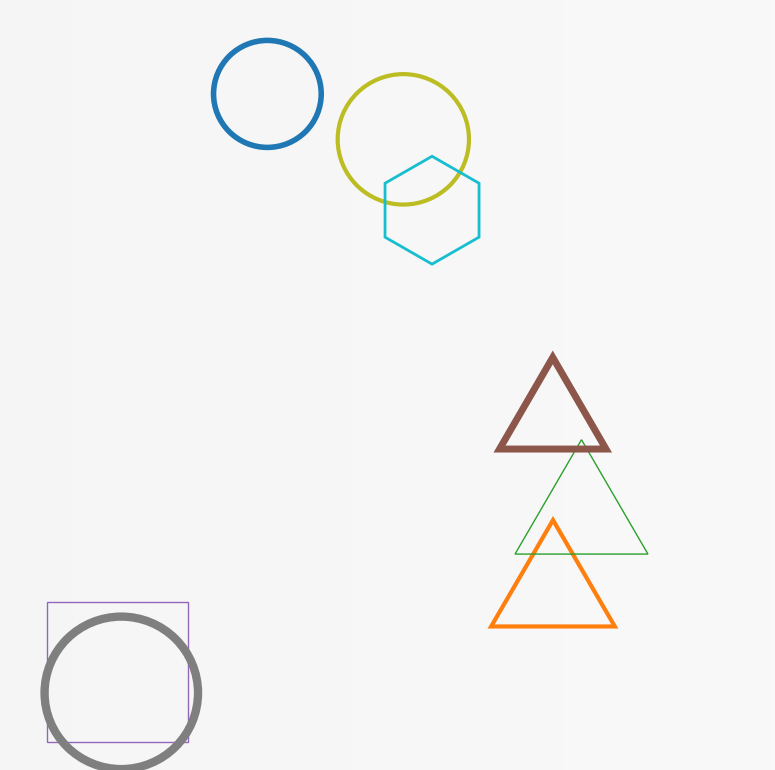[{"shape": "circle", "thickness": 2, "radius": 0.35, "center": [0.345, 0.878]}, {"shape": "triangle", "thickness": 1.5, "radius": 0.46, "center": [0.714, 0.232]}, {"shape": "triangle", "thickness": 0.5, "radius": 0.5, "center": [0.75, 0.33]}, {"shape": "square", "thickness": 0.5, "radius": 0.45, "center": [0.151, 0.128]}, {"shape": "triangle", "thickness": 2.5, "radius": 0.4, "center": [0.713, 0.456]}, {"shape": "circle", "thickness": 3, "radius": 0.5, "center": [0.157, 0.1]}, {"shape": "circle", "thickness": 1.5, "radius": 0.42, "center": [0.52, 0.819]}, {"shape": "hexagon", "thickness": 1, "radius": 0.35, "center": [0.557, 0.727]}]